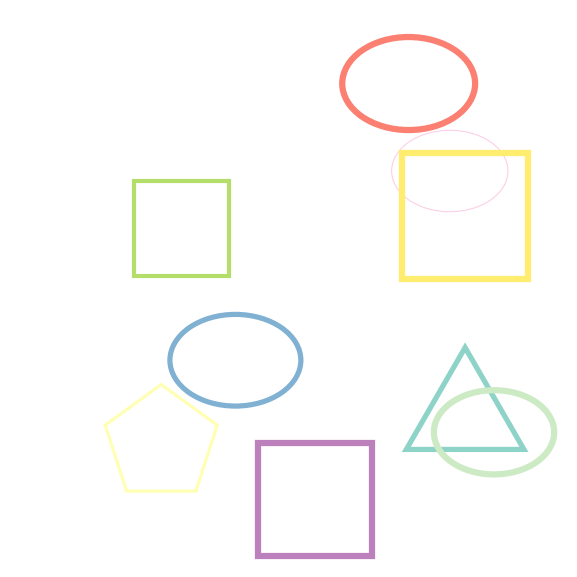[{"shape": "triangle", "thickness": 2.5, "radius": 0.59, "center": [0.805, 0.28]}, {"shape": "pentagon", "thickness": 1.5, "radius": 0.51, "center": [0.279, 0.231]}, {"shape": "oval", "thickness": 3, "radius": 0.58, "center": [0.708, 0.855]}, {"shape": "oval", "thickness": 2.5, "radius": 0.57, "center": [0.408, 0.375]}, {"shape": "square", "thickness": 2, "radius": 0.41, "center": [0.314, 0.603]}, {"shape": "oval", "thickness": 0.5, "radius": 0.5, "center": [0.779, 0.703]}, {"shape": "square", "thickness": 3, "radius": 0.49, "center": [0.545, 0.134]}, {"shape": "oval", "thickness": 3, "radius": 0.52, "center": [0.855, 0.251]}, {"shape": "square", "thickness": 3, "radius": 0.54, "center": [0.806, 0.625]}]